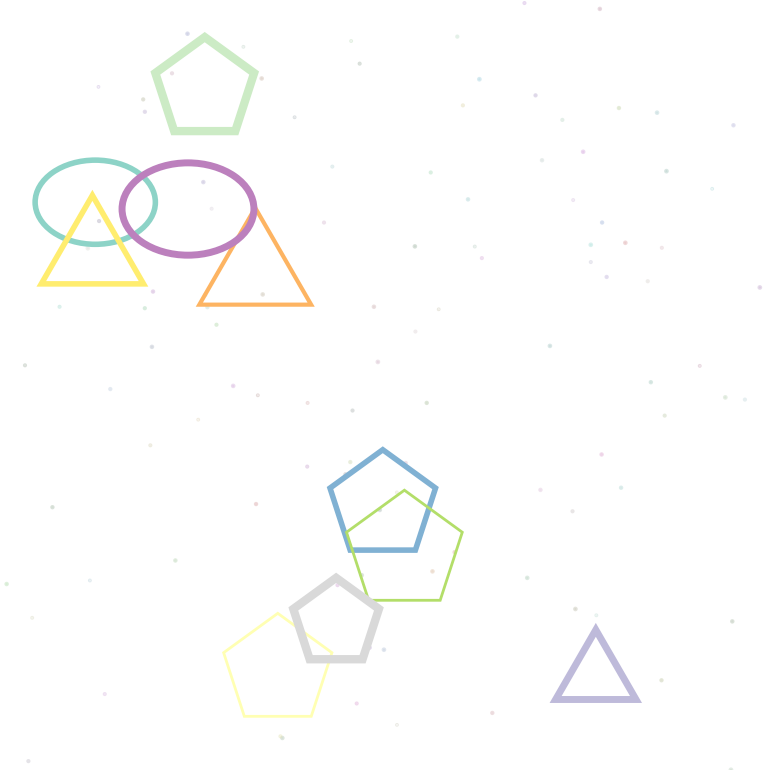[{"shape": "oval", "thickness": 2, "radius": 0.39, "center": [0.124, 0.737]}, {"shape": "pentagon", "thickness": 1, "radius": 0.37, "center": [0.361, 0.13]}, {"shape": "triangle", "thickness": 2.5, "radius": 0.3, "center": [0.774, 0.122]}, {"shape": "pentagon", "thickness": 2, "radius": 0.36, "center": [0.497, 0.344]}, {"shape": "triangle", "thickness": 1.5, "radius": 0.42, "center": [0.331, 0.646]}, {"shape": "pentagon", "thickness": 1, "radius": 0.4, "center": [0.525, 0.284]}, {"shape": "pentagon", "thickness": 3, "radius": 0.29, "center": [0.437, 0.191]}, {"shape": "oval", "thickness": 2.5, "radius": 0.43, "center": [0.244, 0.729]}, {"shape": "pentagon", "thickness": 3, "radius": 0.34, "center": [0.266, 0.884]}, {"shape": "triangle", "thickness": 2, "radius": 0.38, "center": [0.12, 0.67]}]